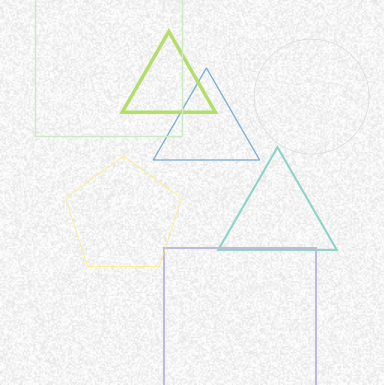[{"shape": "triangle", "thickness": 1.5, "radius": 0.89, "center": [0.721, 0.44]}, {"shape": "square", "thickness": 1.5, "radius": 0.99, "center": [0.624, 0.156]}, {"shape": "triangle", "thickness": 1, "radius": 0.8, "center": [0.536, 0.664]}, {"shape": "triangle", "thickness": 2.5, "radius": 0.7, "center": [0.438, 0.778]}, {"shape": "circle", "thickness": 0.5, "radius": 0.75, "center": [0.809, 0.749]}, {"shape": "square", "thickness": 1, "radius": 0.96, "center": [0.283, 0.838]}, {"shape": "pentagon", "thickness": 0.5, "radius": 0.79, "center": [0.321, 0.436]}]